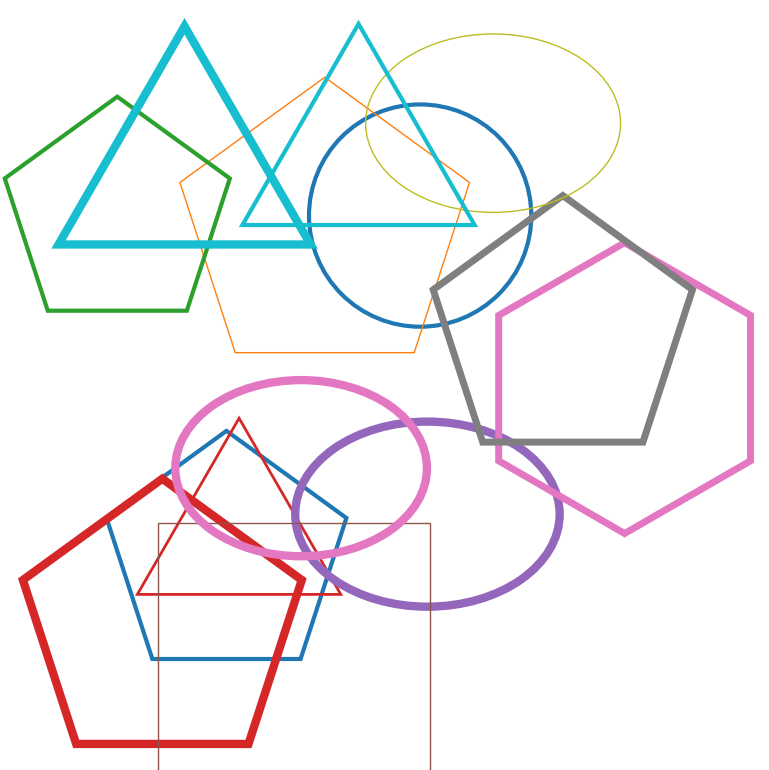[{"shape": "pentagon", "thickness": 1.5, "radius": 0.82, "center": [0.294, 0.277]}, {"shape": "circle", "thickness": 1.5, "radius": 0.72, "center": [0.546, 0.72]}, {"shape": "pentagon", "thickness": 0.5, "radius": 0.99, "center": [0.422, 0.702]}, {"shape": "pentagon", "thickness": 1.5, "radius": 0.77, "center": [0.152, 0.721]}, {"shape": "triangle", "thickness": 1, "radius": 0.76, "center": [0.31, 0.304]}, {"shape": "pentagon", "thickness": 3, "radius": 0.95, "center": [0.211, 0.188]}, {"shape": "oval", "thickness": 3, "radius": 0.86, "center": [0.555, 0.332]}, {"shape": "square", "thickness": 0.5, "radius": 0.88, "center": [0.381, 0.144]}, {"shape": "oval", "thickness": 3, "radius": 0.82, "center": [0.391, 0.392]}, {"shape": "hexagon", "thickness": 2.5, "radius": 0.94, "center": [0.811, 0.496]}, {"shape": "pentagon", "thickness": 2.5, "radius": 0.89, "center": [0.731, 0.569]}, {"shape": "oval", "thickness": 0.5, "radius": 0.83, "center": [0.64, 0.84]}, {"shape": "triangle", "thickness": 3, "radius": 0.94, "center": [0.24, 0.777]}, {"shape": "triangle", "thickness": 1.5, "radius": 0.87, "center": [0.466, 0.795]}]